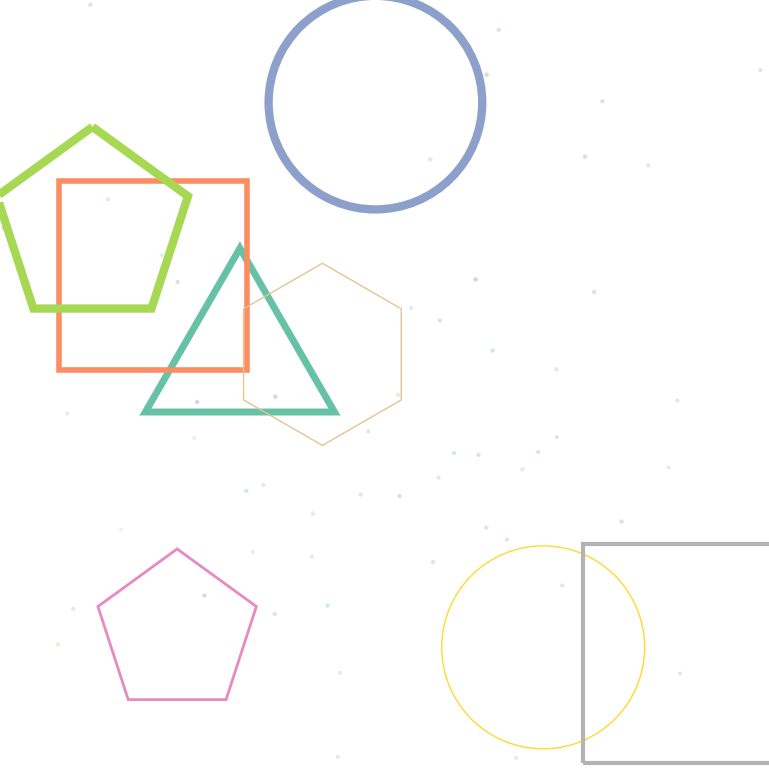[{"shape": "triangle", "thickness": 2.5, "radius": 0.71, "center": [0.312, 0.536]}, {"shape": "square", "thickness": 2, "radius": 0.61, "center": [0.199, 0.642]}, {"shape": "circle", "thickness": 3, "radius": 0.69, "center": [0.488, 0.867]}, {"shape": "pentagon", "thickness": 1, "radius": 0.54, "center": [0.23, 0.179]}, {"shape": "pentagon", "thickness": 3, "radius": 0.65, "center": [0.12, 0.705]}, {"shape": "circle", "thickness": 0.5, "radius": 0.66, "center": [0.705, 0.159]}, {"shape": "hexagon", "thickness": 0.5, "radius": 0.59, "center": [0.419, 0.54]}, {"shape": "square", "thickness": 1.5, "radius": 0.71, "center": [0.899, 0.151]}]